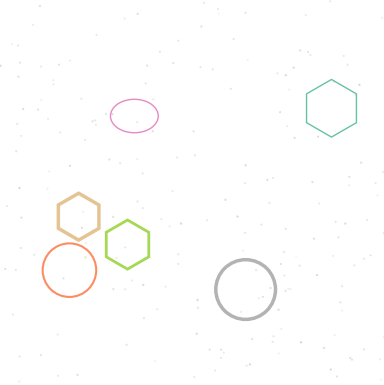[{"shape": "hexagon", "thickness": 1, "radius": 0.37, "center": [0.861, 0.719]}, {"shape": "circle", "thickness": 1.5, "radius": 0.35, "center": [0.18, 0.298]}, {"shape": "oval", "thickness": 1, "radius": 0.31, "center": [0.349, 0.699]}, {"shape": "hexagon", "thickness": 2, "radius": 0.32, "center": [0.331, 0.365]}, {"shape": "hexagon", "thickness": 2.5, "radius": 0.3, "center": [0.204, 0.437]}, {"shape": "circle", "thickness": 2.5, "radius": 0.39, "center": [0.638, 0.248]}]